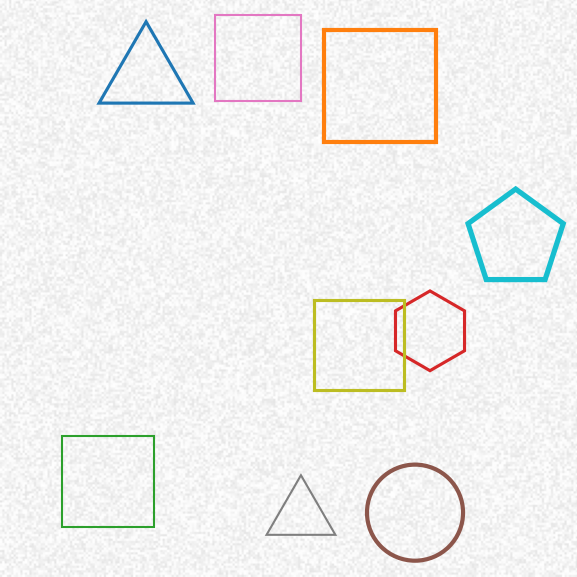[{"shape": "triangle", "thickness": 1.5, "radius": 0.47, "center": [0.253, 0.868]}, {"shape": "square", "thickness": 2, "radius": 0.48, "center": [0.658, 0.85]}, {"shape": "square", "thickness": 1, "radius": 0.4, "center": [0.187, 0.165]}, {"shape": "hexagon", "thickness": 1.5, "radius": 0.35, "center": [0.745, 0.426]}, {"shape": "circle", "thickness": 2, "radius": 0.42, "center": [0.719, 0.111]}, {"shape": "square", "thickness": 1, "radius": 0.38, "center": [0.447, 0.899]}, {"shape": "triangle", "thickness": 1, "radius": 0.34, "center": [0.521, 0.107]}, {"shape": "square", "thickness": 1.5, "radius": 0.39, "center": [0.621, 0.402]}, {"shape": "pentagon", "thickness": 2.5, "radius": 0.43, "center": [0.893, 0.585]}]